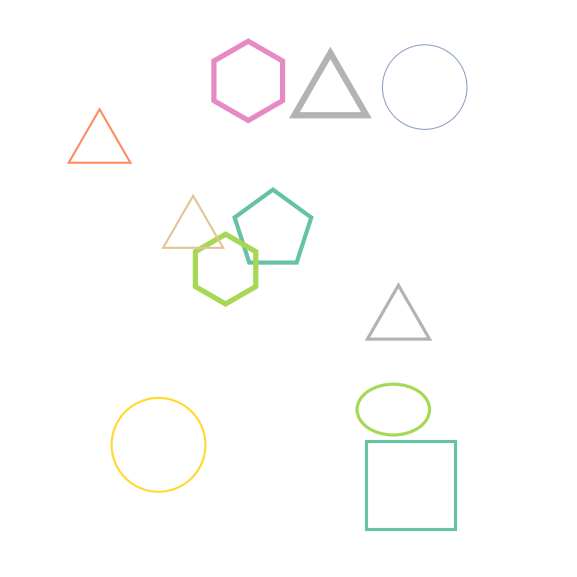[{"shape": "square", "thickness": 1.5, "radius": 0.38, "center": [0.711, 0.16]}, {"shape": "pentagon", "thickness": 2, "radius": 0.35, "center": [0.473, 0.601]}, {"shape": "triangle", "thickness": 1, "radius": 0.31, "center": [0.172, 0.748]}, {"shape": "circle", "thickness": 0.5, "radius": 0.37, "center": [0.735, 0.848]}, {"shape": "hexagon", "thickness": 2.5, "radius": 0.34, "center": [0.43, 0.859]}, {"shape": "oval", "thickness": 1.5, "radius": 0.31, "center": [0.681, 0.29]}, {"shape": "hexagon", "thickness": 2.5, "radius": 0.3, "center": [0.391, 0.533]}, {"shape": "circle", "thickness": 1, "radius": 0.41, "center": [0.274, 0.229]}, {"shape": "triangle", "thickness": 1, "radius": 0.3, "center": [0.334, 0.6]}, {"shape": "triangle", "thickness": 3, "radius": 0.36, "center": [0.572, 0.836]}, {"shape": "triangle", "thickness": 1.5, "radius": 0.31, "center": [0.69, 0.443]}]